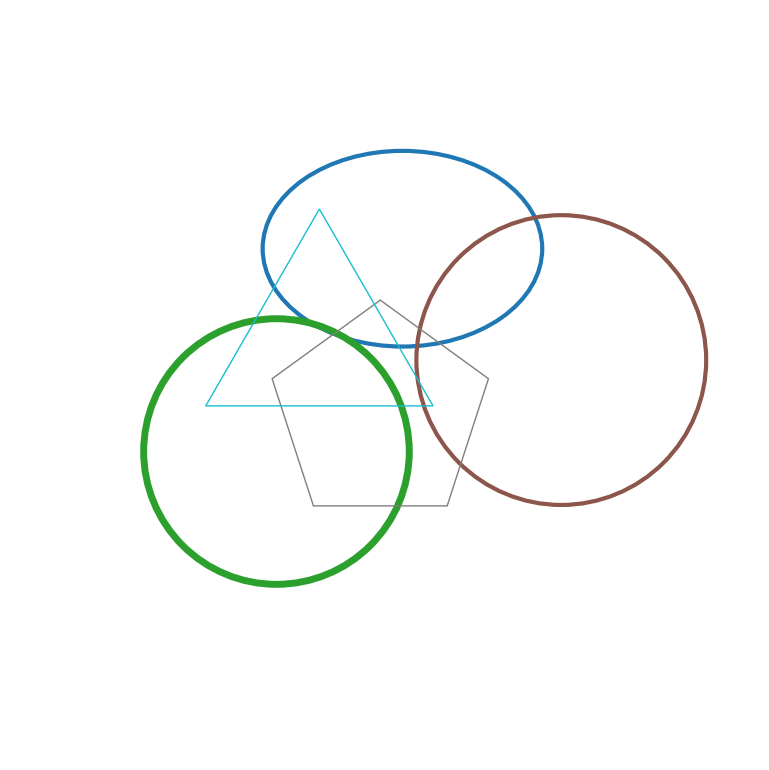[{"shape": "oval", "thickness": 1.5, "radius": 0.91, "center": [0.523, 0.677]}, {"shape": "circle", "thickness": 2.5, "radius": 0.86, "center": [0.359, 0.414]}, {"shape": "circle", "thickness": 1.5, "radius": 0.94, "center": [0.729, 0.532]}, {"shape": "pentagon", "thickness": 0.5, "radius": 0.74, "center": [0.494, 0.463]}, {"shape": "triangle", "thickness": 0.5, "radius": 0.85, "center": [0.415, 0.558]}]